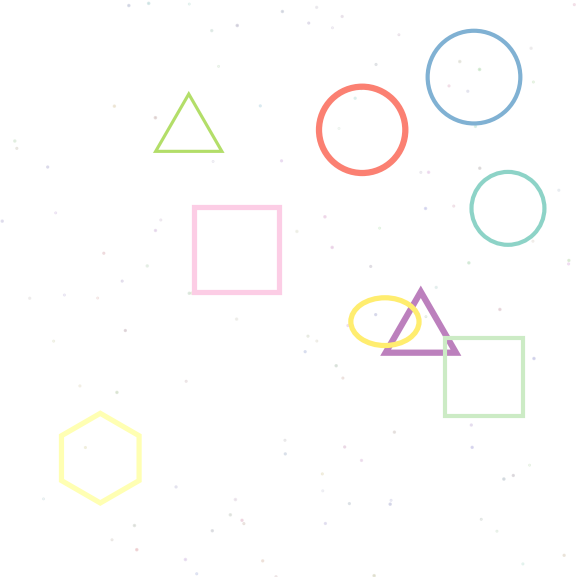[{"shape": "circle", "thickness": 2, "radius": 0.32, "center": [0.88, 0.638]}, {"shape": "hexagon", "thickness": 2.5, "radius": 0.39, "center": [0.174, 0.206]}, {"shape": "circle", "thickness": 3, "radius": 0.37, "center": [0.627, 0.774]}, {"shape": "circle", "thickness": 2, "radius": 0.4, "center": [0.821, 0.866]}, {"shape": "triangle", "thickness": 1.5, "radius": 0.33, "center": [0.327, 0.77]}, {"shape": "square", "thickness": 2.5, "radius": 0.37, "center": [0.409, 0.567]}, {"shape": "triangle", "thickness": 3, "radius": 0.35, "center": [0.729, 0.424]}, {"shape": "square", "thickness": 2, "radius": 0.34, "center": [0.838, 0.346]}, {"shape": "oval", "thickness": 2.5, "radius": 0.3, "center": [0.667, 0.442]}]